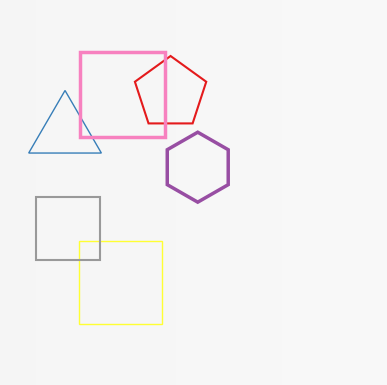[{"shape": "pentagon", "thickness": 1.5, "radius": 0.48, "center": [0.44, 0.758]}, {"shape": "triangle", "thickness": 1, "radius": 0.54, "center": [0.168, 0.657]}, {"shape": "hexagon", "thickness": 2.5, "radius": 0.45, "center": [0.51, 0.566]}, {"shape": "square", "thickness": 1, "radius": 0.54, "center": [0.312, 0.266]}, {"shape": "square", "thickness": 2.5, "radius": 0.55, "center": [0.316, 0.754]}, {"shape": "square", "thickness": 1.5, "radius": 0.41, "center": [0.176, 0.407]}]